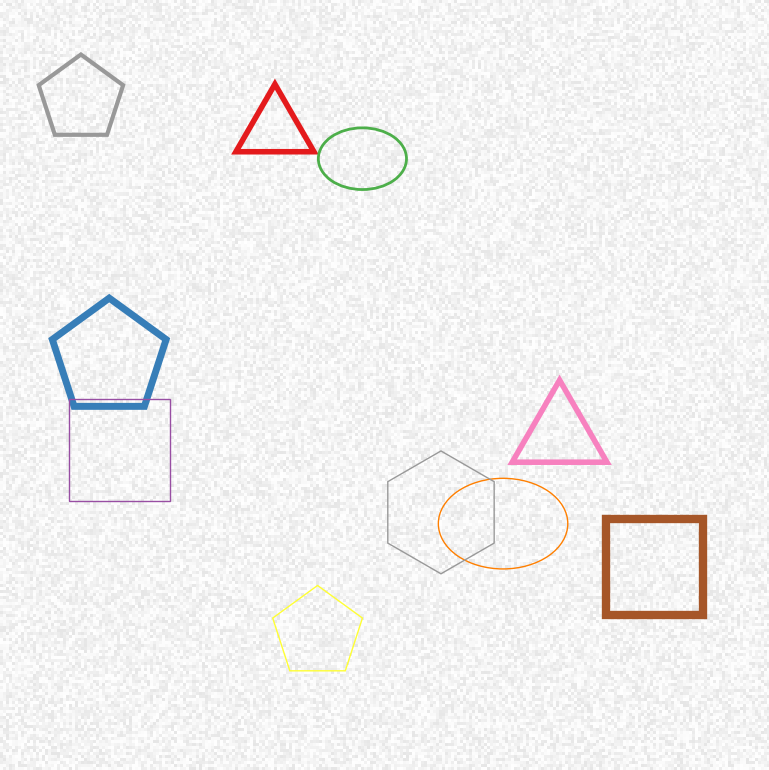[{"shape": "triangle", "thickness": 2, "radius": 0.29, "center": [0.357, 0.832]}, {"shape": "pentagon", "thickness": 2.5, "radius": 0.39, "center": [0.142, 0.535]}, {"shape": "oval", "thickness": 1, "radius": 0.29, "center": [0.471, 0.794]}, {"shape": "square", "thickness": 0.5, "radius": 0.33, "center": [0.155, 0.416]}, {"shape": "oval", "thickness": 0.5, "radius": 0.42, "center": [0.653, 0.32]}, {"shape": "pentagon", "thickness": 0.5, "radius": 0.31, "center": [0.412, 0.178]}, {"shape": "square", "thickness": 3, "radius": 0.31, "center": [0.85, 0.264]}, {"shape": "triangle", "thickness": 2, "radius": 0.36, "center": [0.727, 0.435]}, {"shape": "hexagon", "thickness": 0.5, "radius": 0.4, "center": [0.573, 0.335]}, {"shape": "pentagon", "thickness": 1.5, "radius": 0.29, "center": [0.105, 0.872]}]